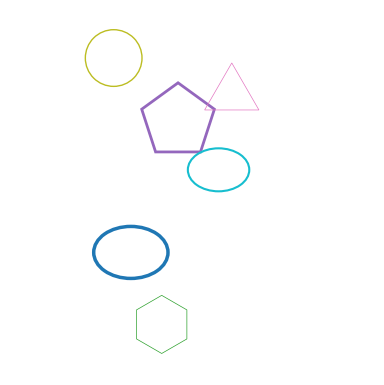[{"shape": "oval", "thickness": 2.5, "radius": 0.48, "center": [0.34, 0.344]}, {"shape": "hexagon", "thickness": 0.5, "radius": 0.38, "center": [0.42, 0.157]}, {"shape": "pentagon", "thickness": 2, "radius": 0.5, "center": [0.462, 0.686]}, {"shape": "triangle", "thickness": 0.5, "radius": 0.41, "center": [0.602, 0.755]}, {"shape": "circle", "thickness": 1, "radius": 0.37, "center": [0.295, 0.849]}, {"shape": "oval", "thickness": 1.5, "radius": 0.4, "center": [0.568, 0.559]}]